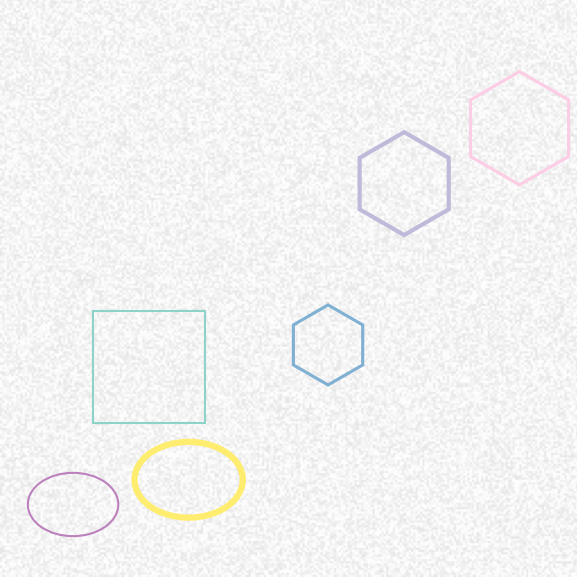[{"shape": "square", "thickness": 1, "radius": 0.48, "center": [0.258, 0.364]}, {"shape": "hexagon", "thickness": 2, "radius": 0.45, "center": [0.7, 0.681]}, {"shape": "hexagon", "thickness": 1.5, "radius": 0.35, "center": [0.568, 0.402]}, {"shape": "hexagon", "thickness": 1.5, "radius": 0.49, "center": [0.9, 0.777]}, {"shape": "oval", "thickness": 1, "radius": 0.39, "center": [0.126, 0.126]}, {"shape": "oval", "thickness": 3, "radius": 0.47, "center": [0.327, 0.168]}]